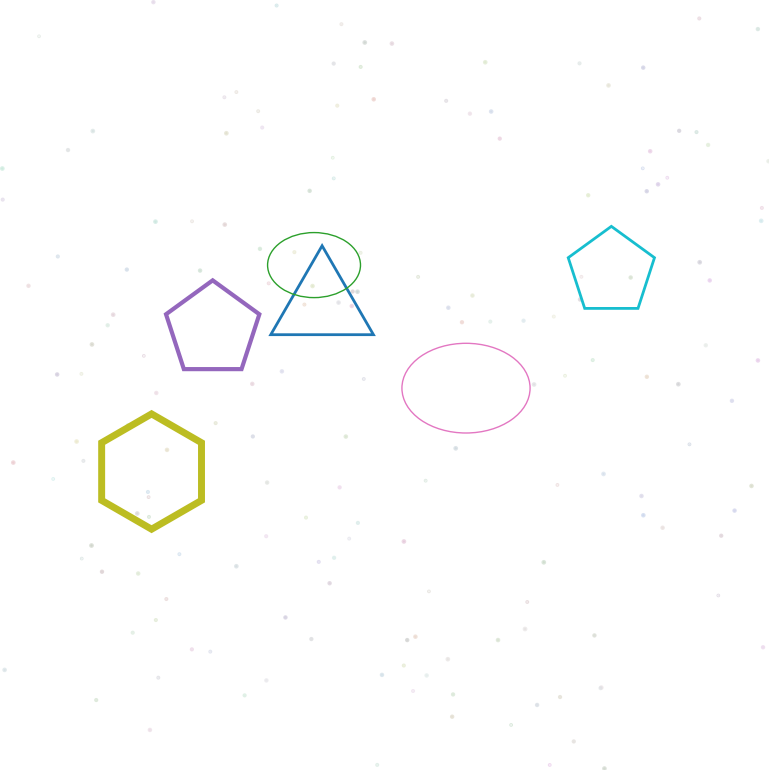[{"shape": "triangle", "thickness": 1, "radius": 0.38, "center": [0.418, 0.604]}, {"shape": "oval", "thickness": 0.5, "radius": 0.3, "center": [0.408, 0.656]}, {"shape": "pentagon", "thickness": 1.5, "radius": 0.32, "center": [0.276, 0.572]}, {"shape": "oval", "thickness": 0.5, "radius": 0.42, "center": [0.605, 0.496]}, {"shape": "hexagon", "thickness": 2.5, "radius": 0.37, "center": [0.197, 0.388]}, {"shape": "pentagon", "thickness": 1, "radius": 0.29, "center": [0.794, 0.647]}]